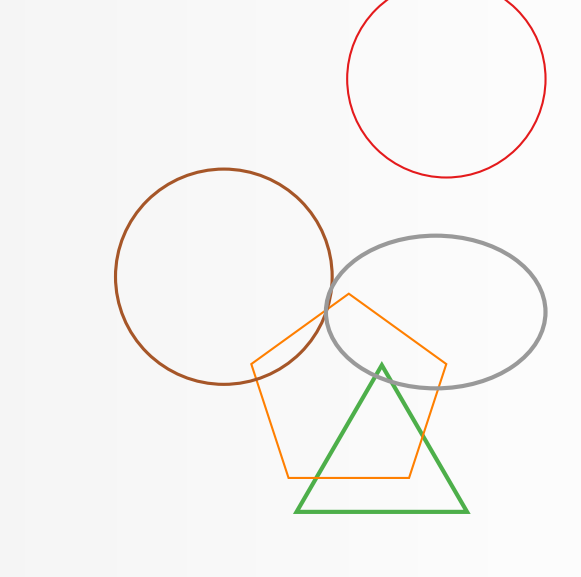[{"shape": "circle", "thickness": 1, "radius": 0.85, "center": [0.768, 0.862]}, {"shape": "triangle", "thickness": 2, "radius": 0.85, "center": [0.657, 0.197]}, {"shape": "pentagon", "thickness": 1, "radius": 0.88, "center": [0.6, 0.314]}, {"shape": "circle", "thickness": 1.5, "radius": 0.93, "center": [0.385, 0.52]}, {"shape": "oval", "thickness": 2, "radius": 0.94, "center": [0.75, 0.459]}]